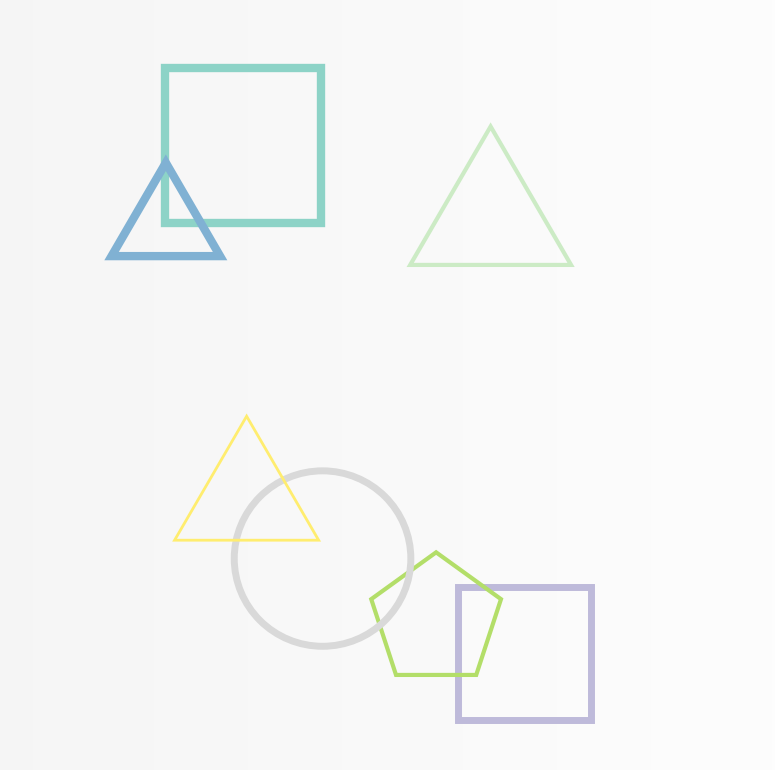[{"shape": "square", "thickness": 3, "radius": 0.5, "center": [0.313, 0.812]}, {"shape": "square", "thickness": 2.5, "radius": 0.43, "center": [0.677, 0.152]}, {"shape": "triangle", "thickness": 3, "radius": 0.4, "center": [0.214, 0.708]}, {"shape": "pentagon", "thickness": 1.5, "radius": 0.44, "center": [0.563, 0.195]}, {"shape": "circle", "thickness": 2.5, "radius": 0.57, "center": [0.416, 0.275]}, {"shape": "triangle", "thickness": 1.5, "radius": 0.6, "center": [0.633, 0.716]}, {"shape": "triangle", "thickness": 1, "radius": 0.54, "center": [0.318, 0.352]}]